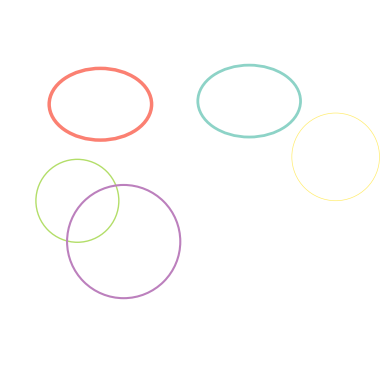[{"shape": "oval", "thickness": 2, "radius": 0.67, "center": [0.647, 0.737]}, {"shape": "oval", "thickness": 2.5, "radius": 0.67, "center": [0.261, 0.729]}, {"shape": "circle", "thickness": 1, "radius": 0.54, "center": [0.201, 0.478]}, {"shape": "circle", "thickness": 1.5, "radius": 0.74, "center": [0.321, 0.373]}, {"shape": "circle", "thickness": 0.5, "radius": 0.57, "center": [0.872, 0.593]}]